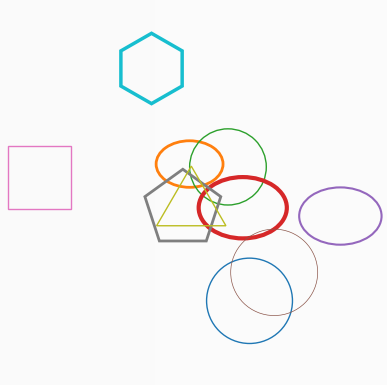[{"shape": "circle", "thickness": 1, "radius": 0.55, "center": [0.644, 0.219]}, {"shape": "oval", "thickness": 2, "radius": 0.43, "center": [0.489, 0.574]}, {"shape": "circle", "thickness": 1, "radius": 0.49, "center": [0.588, 0.566]}, {"shape": "oval", "thickness": 3, "radius": 0.57, "center": [0.626, 0.46]}, {"shape": "oval", "thickness": 1.5, "radius": 0.53, "center": [0.878, 0.439]}, {"shape": "circle", "thickness": 0.5, "radius": 0.56, "center": [0.708, 0.293]}, {"shape": "square", "thickness": 1, "radius": 0.41, "center": [0.102, 0.54]}, {"shape": "pentagon", "thickness": 2, "radius": 0.51, "center": [0.472, 0.457]}, {"shape": "triangle", "thickness": 1, "radius": 0.52, "center": [0.494, 0.465]}, {"shape": "hexagon", "thickness": 2.5, "radius": 0.46, "center": [0.391, 0.822]}]